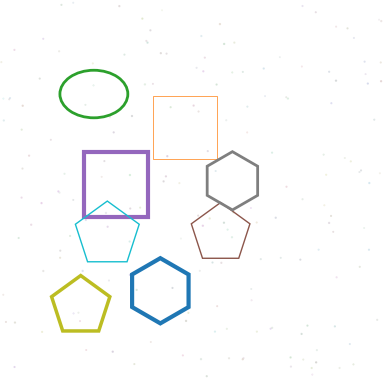[{"shape": "hexagon", "thickness": 3, "radius": 0.42, "center": [0.416, 0.245]}, {"shape": "square", "thickness": 0.5, "radius": 0.41, "center": [0.48, 0.669]}, {"shape": "oval", "thickness": 2, "radius": 0.44, "center": [0.244, 0.756]}, {"shape": "square", "thickness": 3, "radius": 0.42, "center": [0.301, 0.521]}, {"shape": "pentagon", "thickness": 1, "radius": 0.4, "center": [0.573, 0.394]}, {"shape": "hexagon", "thickness": 2, "radius": 0.38, "center": [0.604, 0.53]}, {"shape": "pentagon", "thickness": 2.5, "radius": 0.4, "center": [0.21, 0.205]}, {"shape": "pentagon", "thickness": 1, "radius": 0.44, "center": [0.279, 0.391]}]